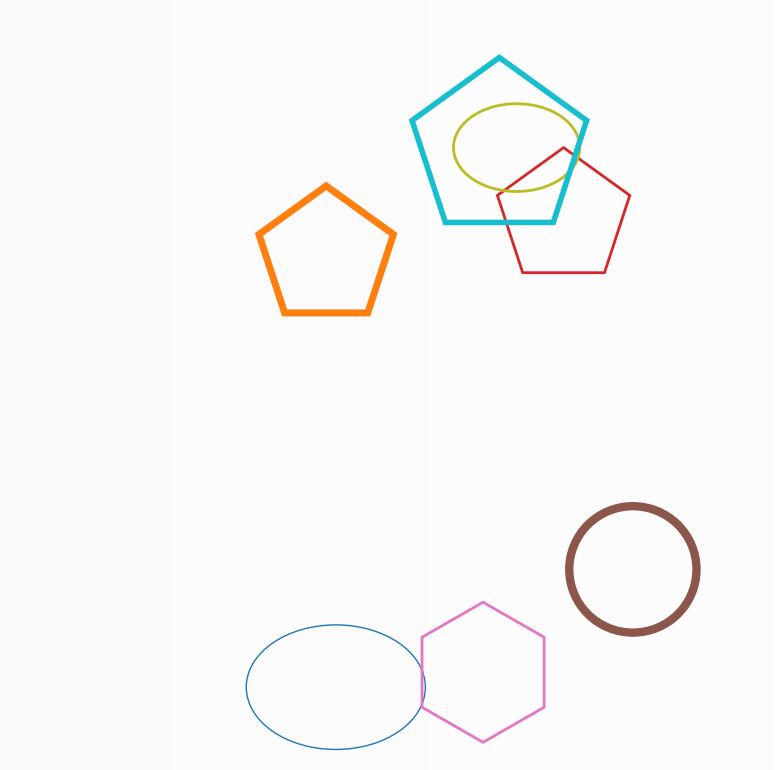[{"shape": "oval", "thickness": 0.5, "radius": 0.58, "center": [0.433, 0.108]}, {"shape": "pentagon", "thickness": 2.5, "radius": 0.46, "center": [0.421, 0.667]}, {"shape": "pentagon", "thickness": 1, "radius": 0.45, "center": [0.727, 0.718]}, {"shape": "circle", "thickness": 3, "radius": 0.41, "center": [0.817, 0.261]}, {"shape": "hexagon", "thickness": 1, "radius": 0.45, "center": [0.623, 0.127]}, {"shape": "oval", "thickness": 1, "radius": 0.41, "center": [0.667, 0.808]}, {"shape": "pentagon", "thickness": 2, "radius": 0.59, "center": [0.644, 0.807]}]